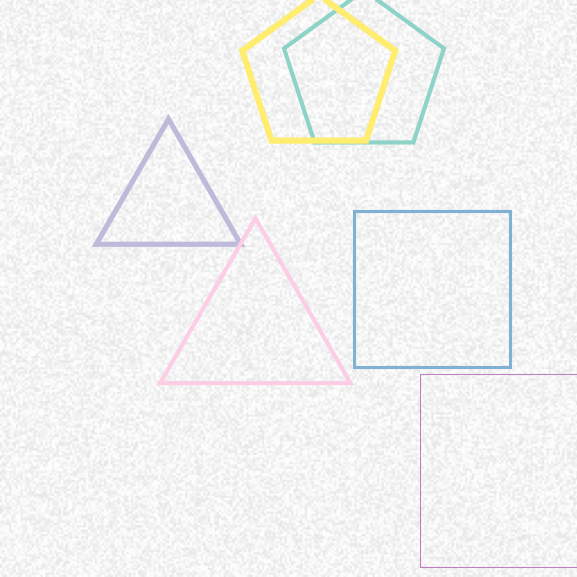[{"shape": "pentagon", "thickness": 2, "radius": 0.73, "center": [0.63, 0.87]}, {"shape": "triangle", "thickness": 2.5, "radius": 0.72, "center": [0.292, 0.648]}, {"shape": "square", "thickness": 1.5, "radius": 0.68, "center": [0.749, 0.499]}, {"shape": "triangle", "thickness": 2, "radius": 0.95, "center": [0.442, 0.431]}, {"shape": "square", "thickness": 0.5, "radius": 0.83, "center": [0.894, 0.184]}, {"shape": "pentagon", "thickness": 3, "radius": 0.7, "center": [0.552, 0.868]}]